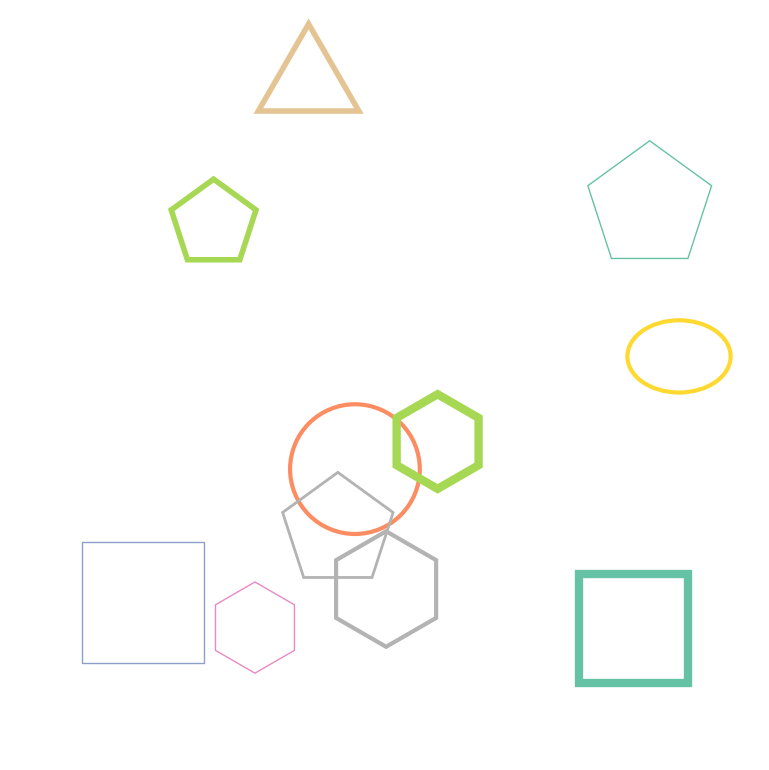[{"shape": "square", "thickness": 3, "radius": 0.35, "center": [0.823, 0.184]}, {"shape": "pentagon", "thickness": 0.5, "radius": 0.42, "center": [0.844, 0.733]}, {"shape": "circle", "thickness": 1.5, "radius": 0.42, "center": [0.461, 0.391]}, {"shape": "square", "thickness": 0.5, "radius": 0.39, "center": [0.186, 0.217]}, {"shape": "hexagon", "thickness": 0.5, "radius": 0.3, "center": [0.331, 0.185]}, {"shape": "pentagon", "thickness": 2, "radius": 0.29, "center": [0.277, 0.709]}, {"shape": "hexagon", "thickness": 3, "radius": 0.31, "center": [0.568, 0.427]}, {"shape": "oval", "thickness": 1.5, "radius": 0.34, "center": [0.882, 0.537]}, {"shape": "triangle", "thickness": 2, "radius": 0.38, "center": [0.401, 0.894]}, {"shape": "pentagon", "thickness": 1, "radius": 0.38, "center": [0.439, 0.311]}, {"shape": "hexagon", "thickness": 1.5, "radius": 0.38, "center": [0.501, 0.235]}]